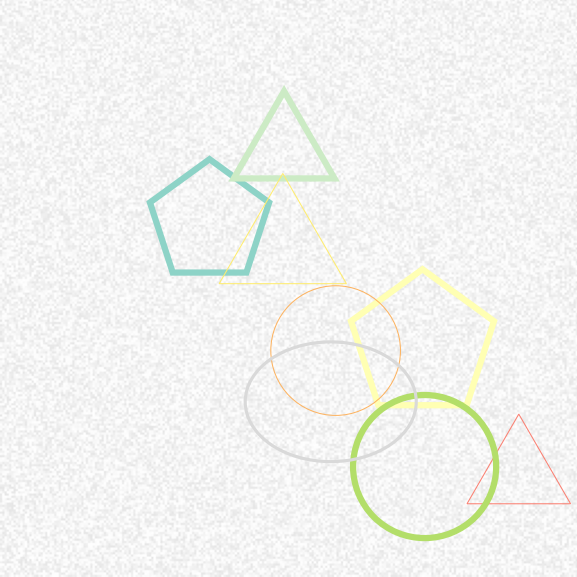[{"shape": "pentagon", "thickness": 3, "radius": 0.54, "center": [0.363, 0.615]}, {"shape": "pentagon", "thickness": 3, "radius": 0.65, "center": [0.732, 0.403]}, {"shape": "triangle", "thickness": 0.5, "radius": 0.52, "center": [0.898, 0.179]}, {"shape": "circle", "thickness": 0.5, "radius": 0.56, "center": [0.581, 0.392]}, {"shape": "circle", "thickness": 3, "radius": 0.62, "center": [0.735, 0.191]}, {"shape": "oval", "thickness": 1.5, "radius": 0.74, "center": [0.573, 0.303]}, {"shape": "triangle", "thickness": 3, "radius": 0.5, "center": [0.492, 0.741]}, {"shape": "triangle", "thickness": 0.5, "radius": 0.64, "center": [0.49, 0.572]}]